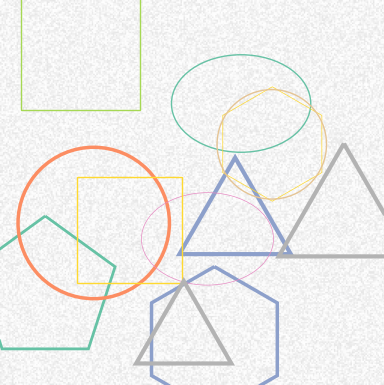[{"shape": "oval", "thickness": 1, "radius": 0.9, "center": [0.626, 0.731]}, {"shape": "pentagon", "thickness": 2, "radius": 0.95, "center": [0.118, 0.248]}, {"shape": "circle", "thickness": 2.5, "radius": 0.98, "center": [0.243, 0.421]}, {"shape": "hexagon", "thickness": 2.5, "radius": 0.94, "center": [0.557, 0.119]}, {"shape": "triangle", "thickness": 3, "radius": 0.84, "center": [0.611, 0.423]}, {"shape": "oval", "thickness": 0.5, "radius": 0.86, "center": [0.539, 0.379]}, {"shape": "square", "thickness": 1, "radius": 0.78, "center": [0.209, 0.869]}, {"shape": "hexagon", "thickness": 0.5, "radius": 0.74, "center": [0.707, 0.626]}, {"shape": "square", "thickness": 1, "radius": 0.69, "center": [0.337, 0.402]}, {"shape": "circle", "thickness": 1, "radius": 0.71, "center": [0.706, 0.625]}, {"shape": "triangle", "thickness": 3, "radius": 0.98, "center": [0.893, 0.432]}, {"shape": "triangle", "thickness": 3, "radius": 0.71, "center": [0.477, 0.127]}]